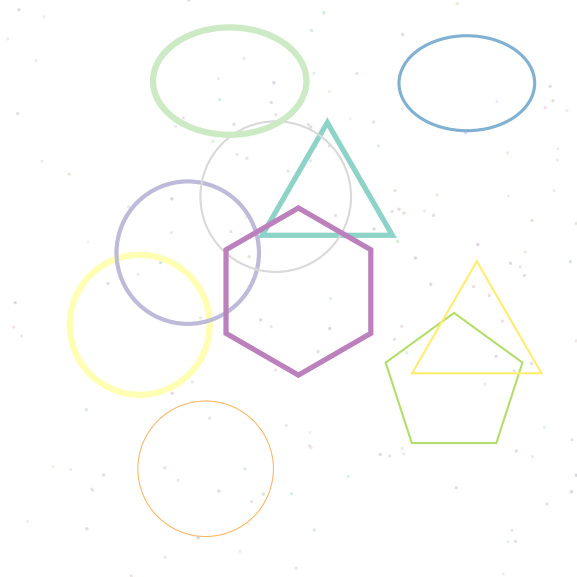[{"shape": "triangle", "thickness": 2.5, "radius": 0.65, "center": [0.567, 0.657]}, {"shape": "circle", "thickness": 3, "radius": 0.61, "center": [0.242, 0.437]}, {"shape": "circle", "thickness": 2, "radius": 0.62, "center": [0.325, 0.562]}, {"shape": "oval", "thickness": 1.5, "radius": 0.59, "center": [0.808, 0.855]}, {"shape": "circle", "thickness": 0.5, "radius": 0.59, "center": [0.356, 0.187]}, {"shape": "pentagon", "thickness": 1, "radius": 0.62, "center": [0.786, 0.333]}, {"shape": "circle", "thickness": 1, "radius": 0.65, "center": [0.477, 0.659]}, {"shape": "hexagon", "thickness": 2.5, "radius": 0.72, "center": [0.517, 0.494]}, {"shape": "oval", "thickness": 3, "radius": 0.66, "center": [0.398, 0.859]}, {"shape": "triangle", "thickness": 1, "radius": 0.65, "center": [0.826, 0.417]}]